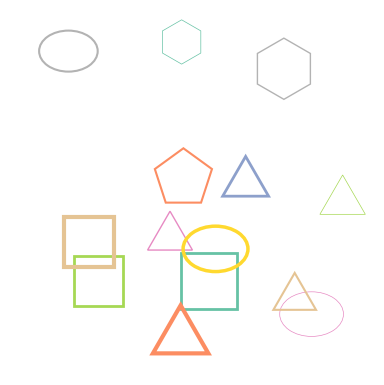[{"shape": "hexagon", "thickness": 0.5, "radius": 0.29, "center": [0.472, 0.891]}, {"shape": "square", "thickness": 2, "radius": 0.37, "center": [0.544, 0.27]}, {"shape": "triangle", "thickness": 3, "radius": 0.42, "center": [0.469, 0.124]}, {"shape": "pentagon", "thickness": 1.5, "radius": 0.39, "center": [0.476, 0.537]}, {"shape": "triangle", "thickness": 2, "radius": 0.34, "center": [0.638, 0.525]}, {"shape": "oval", "thickness": 0.5, "radius": 0.41, "center": [0.809, 0.184]}, {"shape": "triangle", "thickness": 1, "radius": 0.34, "center": [0.442, 0.384]}, {"shape": "square", "thickness": 2, "radius": 0.32, "center": [0.255, 0.27]}, {"shape": "triangle", "thickness": 0.5, "radius": 0.34, "center": [0.89, 0.477]}, {"shape": "oval", "thickness": 2.5, "radius": 0.42, "center": [0.56, 0.354]}, {"shape": "square", "thickness": 3, "radius": 0.32, "center": [0.232, 0.371]}, {"shape": "triangle", "thickness": 1.5, "radius": 0.32, "center": [0.765, 0.227]}, {"shape": "oval", "thickness": 1.5, "radius": 0.38, "center": [0.178, 0.867]}, {"shape": "hexagon", "thickness": 1, "radius": 0.4, "center": [0.737, 0.821]}]